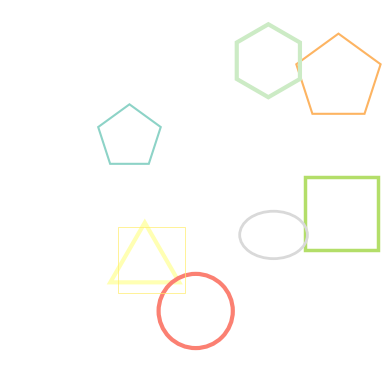[{"shape": "pentagon", "thickness": 1.5, "radius": 0.43, "center": [0.336, 0.644]}, {"shape": "triangle", "thickness": 3, "radius": 0.52, "center": [0.376, 0.318]}, {"shape": "circle", "thickness": 3, "radius": 0.48, "center": [0.508, 0.192]}, {"shape": "pentagon", "thickness": 1.5, "radius": 0.58, "center": [0.879, 0.798]}, {"shape": "square", "thickness": 2.5, "radius": 0.47, "center": [0.888, 0.445]}, {"shape": "oval", "thickness": 2, "radius": 0.44, "center": [0.711, 0.39]}, {"shape": "hexagon", "thickness": 3, "radius": 0.47, "center": [0.697, 0.842]}, {"shape": "square", "thickness": 0.5, "radius": 0.43, "center": [0.394, 0.324]}]